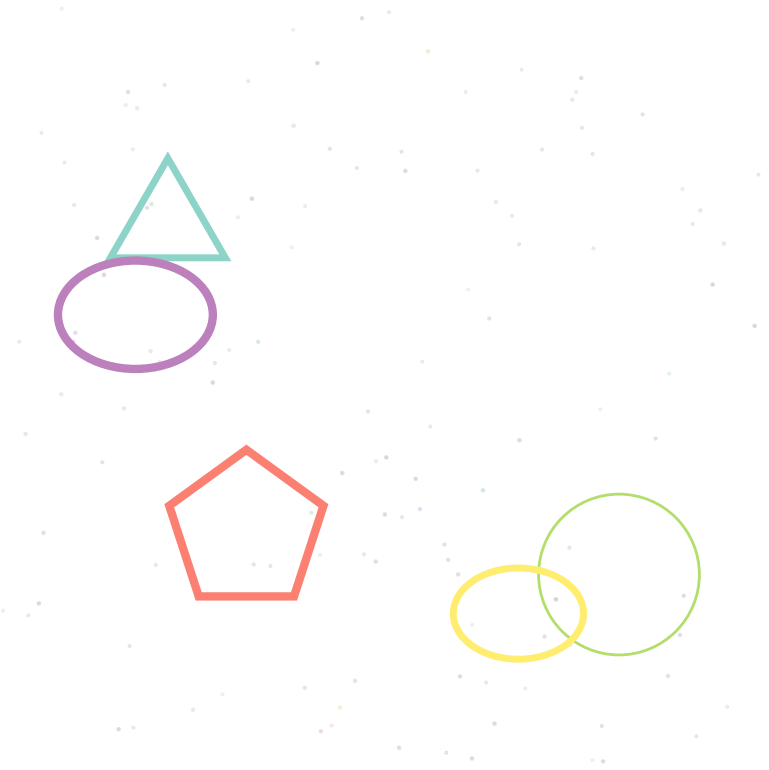[{"shape": "triangle", "thickness": 2.5, "radius": 0.43, "center": [0.218, 0.708]}, {"shape": "pentagon", "thickness": 3, "radius": 0.53, "center": [0.32, 0.311]}, {"shape": "circle", "thickness": 1, "radius": 0.52, "center": [0.804, 0.254]}, {"shape": "oval", "thickness": 3, "radius": 0.5, "center": [0.176, 0.591]}, {"shape": "oval", "thickness": 2.5, "radius": 0.42, "center": [0.673, 0.203]}]